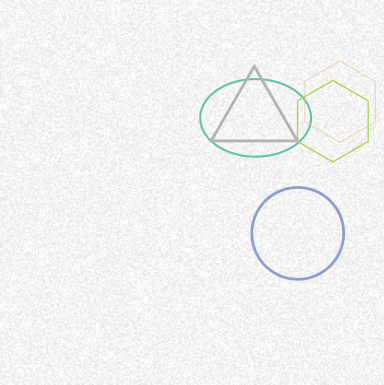[{"shape": "oval", "thickness": 1.5, "radius": 0.72, "center": [0.664, 0.694]}, {"shape": "circle", "thickness": 2, "radius": 0.6, "center": [0.773, 0.394]}, {"shape": "hexagon", "thickness": 1, "radius": 0.53, "center": [0.865, 0.685]}, {"shape": "hexagon", "thickness": 0.5, "radius": 0.53, "center": [0.883, 0.736]}, {"shape": "triangle", "thickness": 2, "radius": 0.65, "center": [0.66, 0.699]}]